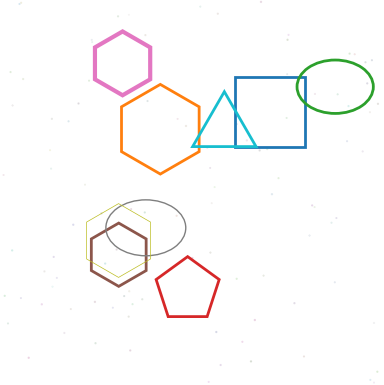[{"shape": "square", "thickness": 2, "radius": 0.45, "center": [0.701, 0.71]}, {"shape": "hexagon", "thickness": 2, "radius": 0.58, "center": [0.416, 0.664]}, {"shape": "oval", "thickness": 2, "radius": 0.5, "center": [0.871, 0.775]}, {"shape": "pentagon", "thickness": 2, "radius": 0.43, "center": [0.487, 0.247]}, {"shape": "hexagon", "thickness": 2, "radius": 0.41, "center": [0.308, 0.338]}, {"shape": "hexagon", "thickness": 3, "radius": 0.41, "center": [0.318, 0.835]}, {"shape": "oval", "thickness": 1, "radius": 0.52, "center": [0.379, 0.408]}, {"shape": "hexagon", "thickness": 0.5, "radius": 0.48, "center": [0.308, 0.375]}, {"shape": "triangle", "thickness": 2, "radius": 0.48, "center": [0.583, 0.667]}]